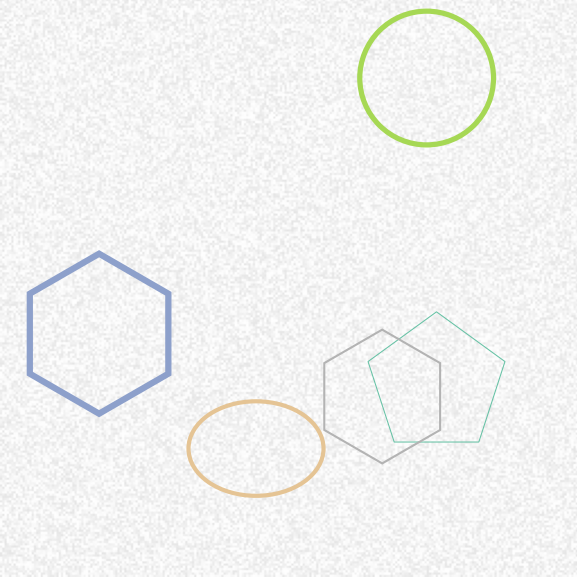[{"shape": "pentagon", "thickness": 0.5, "radius": 0.62, "center": [0.756, 0.335]}, {"shape": "hexagon", "thickness": 3, "radius": 0.69, "center": [0.172, 0.421]}, {"shape": "circle", "thickness": 2.5, "radius": 0.58, "center": [0.739, 0.864]}, {"shape": "oval", "thickness": 2, "radius": 0.58, "center": [0.443, 0.222]}, {"shape": "hexagon", "thickness": 1, "radius": 0.58, "center": [0.662, 0.313]}]